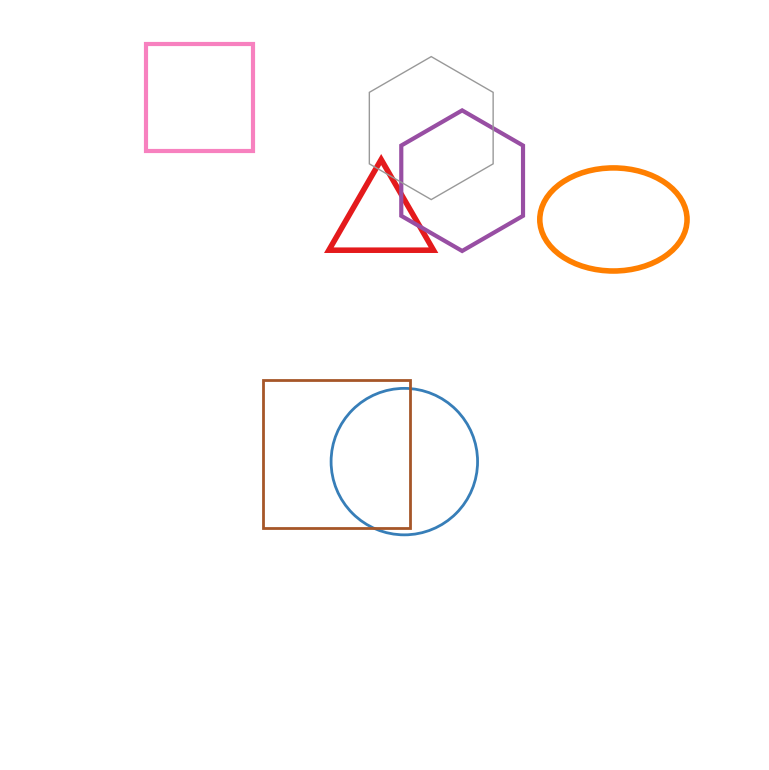[{"shape": "triangle", "thickness": 2, "radius": 0.39, "center": [0.495, 0.714]}, {"shape": "circle", "thickness": 1, "radius": 0.48, "center": [0.525, 0.401]}, {"shape": "hexagon", "thickness": 1.5, "radius": 0.46, "center": [0.6, 0.765]}, {"shape": "oval", "thickness": 2, "radius": 0.48, "center": [0.797, 0.715]}, {"shape": "square", "thickness": 1, "radius": 0.48, "center": [0.437, 0.41]}, {"shape": "square", "thickness": 1.5, "radius": 0.35, "center": [0.259, 0.873]}, {"shape": "hexagon", "thickness": 0.5, "radius": 0.46, "center": [0.56, 0.834]}]